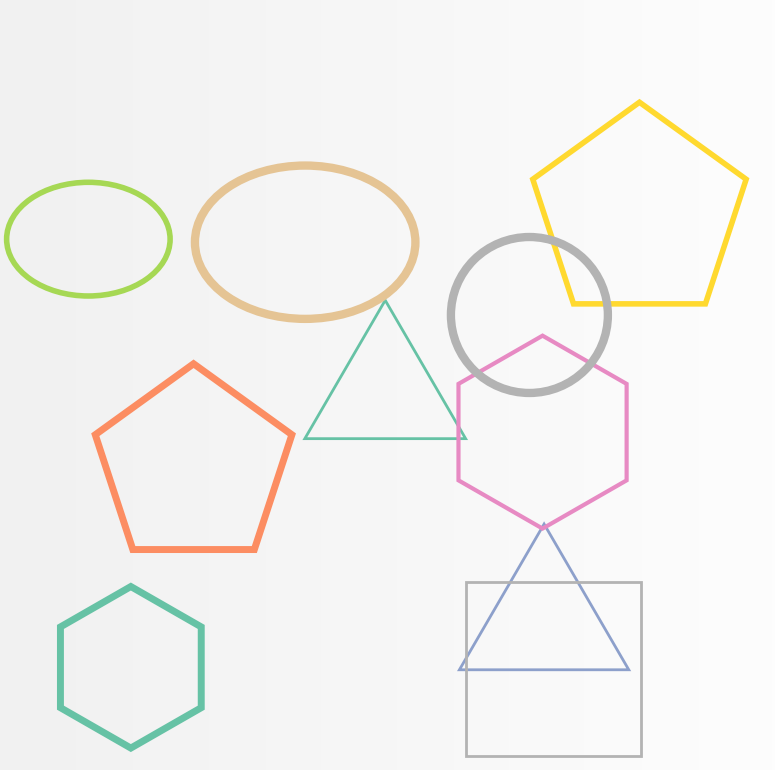[{"shape": "triangle", "thickness": 1, "radius": 0.6, "center": [0.497, 0.49]}, {"shape": "hexagon", "thickness": 2.5, "radius": 0.52, "center": [0.169, 0.133]}, {"shape": "pentagon", "thickness": 2.5, "radius": 0.67, "center": [0.25, 0.394]}, {"shape": "triangle", "thickness": 1, "radius": 0.63, "center": [0.702, 0.193]}, {"shape": "hexagon", "thickness": 1.5, "radius": 0.63, "center": [0.7, 0.439]}, {"shape": "oval", "thickness": 2, "radius": 0.53, "center": [0.114, 0.689]}, {"shape": "pentagon", "thickness": 2, "radius": 0.72, "center": [0.825, 0.722]}, {"shape": "oval", "thickness": 3, "radius": 0.71, "center": [0.394, 0.685]}, {"shape": "circle", "thickness": 3, "radius": 0.51, "center": [0.683, 0.591]}, {"shape": "square", "thickness": 1, "radius": 0.57, "center": [0.714, 0.131]}]